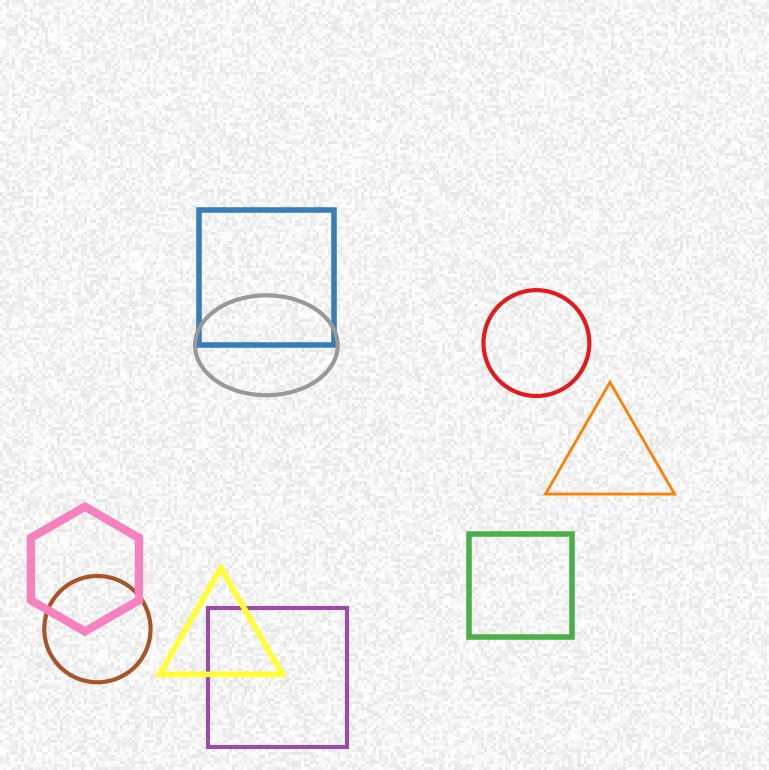[{"shape": "circle", "thickness": 1.5, "radius": 0.34, "center": [0.697, 0.554]}, {"shape": "square", "thickness": 2, "radius": 0.44, "center": [0.346, 0.64]}, {"shape": "square", "thickness": 2, "radius": 0.34, "center": [0.676, 0.24]}, {"shape": "square", "thickness": 1.5, "radius": 0.45, "center": [0.36, 0.12]}, {"shape": "triangle", "thickness": 1, "radius": 0.48, "center": [0.792, 0.407]}, {"shape": "triangle", "thickness": 2, "radius": 0.46, "center": [0.287, 0.17]}, {"shape": "circle", "thickness": 1.5, "radius": 0.35, "center": [0.127, 0.183]}, {"shape": "hexagon", "thickness": 3, "radius": 0.41, "center": [0.11, 0.261]}, {"shape": "oval", "thickness": 1.5, "radius": 0.46, "center": [0.346, 0.552]}]